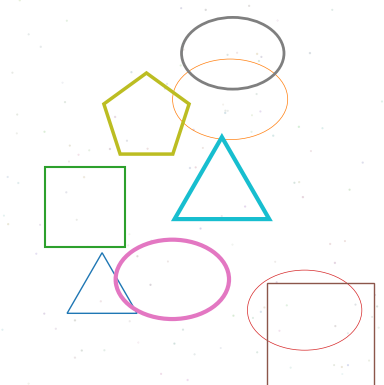[{"shape": "triangle", "thickness": 1, "radius": 0.52, "center": [0.265, 0.239]}, {"shape": "oval", "thickness": 0.5, "radius": 0.75, "center": [0.598, 0.742]}, {"shape": "square", "thickness": 1.5, "radius": 0.52, "center": [0.22, 0.462]}, {"shape": "oval", "thickness": 0.5, "radius": 0.74, "center": [0.791, 0.194]}, {"shape": "square", "thickness": 1, "radius": 0.7, "center": [0.832, 0.126]}, {"shape": "oval", "thickness": 3, "radius": 0.74, "center": [0.448, 0.274]}, {"shape": "oval", "thickness": 2, "radius": 0.67, "center": [0.605, 0.862]}, {"shape": "pentagon", "thickness": 2.5, "radius": 0.58, "center": [0.38, 0.694]}, {"shape": "triangle", "thickness": 3, "radius": 0.71, "center": [0.576, 0.502]}]